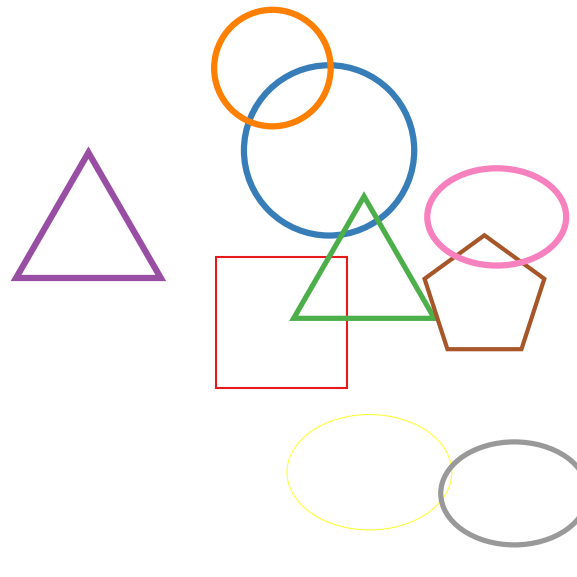[{"shape": "square", "thickness": 1, "radius": 0.57, "center": [0.488, 0.441]}, {"shape": "circle", "thickness": 3, "radius": 0.74, "center": [0.57, 0.739]}, {"shape": "triangle", "thickness": 2.5, "radius": 0.7, "center": [0.63, 0.518]}, {"shape": "triangle", "thickness": 3, "radius": 0.72, "center": [0.153, 0.59]}, {"shape": "circle", "thickness": 3, "radius": 0.5, "center": [0.472, 0.881]}, {"shape": "oval", "thickness": 0.5, "radius": 0.71, "center": [0.64, 0.181]}, {"shape": "pentagon", "thickness": 2, "radius": 0.55, "center": [0.839, 0.483]}, {"shape": "oval", "thickness": 3, "radius": 0.6, "center": [0.86, 0.624]}, {"shape": "oval", "thickness": 2.5, "radius": 0.64, "center": [0.891, 0.145]}]